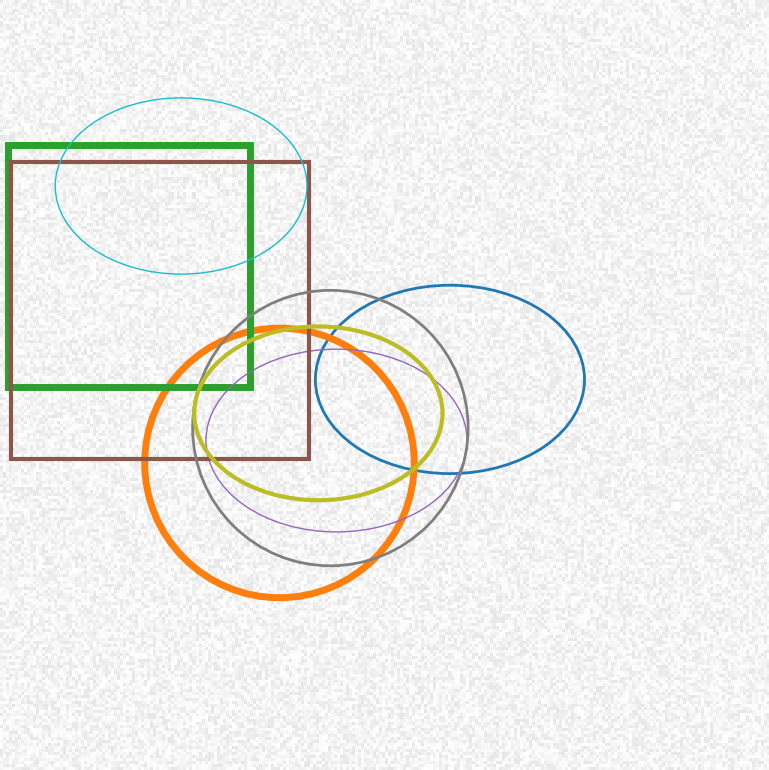[{"shape": "oval", "thickness": 1, "radius": 0.87, "center": [0.584, 0.507]}, {"shape": "circle", "thickness": 2.5, "radius": 0.88, "center": [0.363, 0.399]}, {"shape": "square", "thickness": 2.5, "radius": 0.79, "center": [0.167, 0.655]}, {"shape": "oval", "thickness": 0.5, "radius": 0.85, "center": [0.437, 0.428]}, {"shape": "square", "thickness": 1.5, "radius": 0.97, "center": [0.208, 0.597]}, {"shape": "circle", "thickness": 1, "radius": 0.89, "center": [0.429, 0.444]}, {"shape": "oval", "thickness": 1.5, "radius": 0.81, "center": [0.413, 0.463]}, {"shape": "oval", "thickness": 0.5, "radius": 0.82, "center": [0.235, 0.758]}]